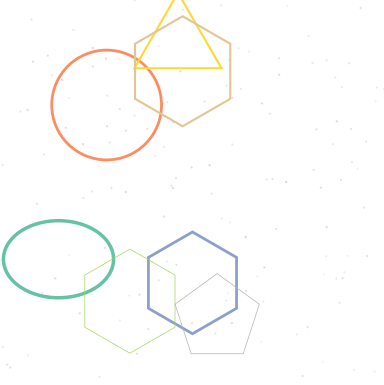[{"shape": "oval", "thickness": 2.5, "radius": 0.72, "center": [0.152, 0.327]}, {"shape": "circle", "thickness": 2, "radius": 0.71, "center": [0.277, 0.727]}, {"shape": "hexagon", "thickness": 2, "radius": 0.66, "center": [0.5, 0.265]}, {"shape": "hexagon", "thickness": 0.5, "radius": 0.68, "center": [0.337, 0.218]}, {"shape": "triangle", "thickness": 1.5, "radius": 0.65, "center": [0.462, 0.888]}, {"shape": "hexagon", "thickness": 1.5, "radius": 0.71, "center": [0.474, 0.815]}, {"shape": "pentagon", "thickness": 0.5, "radius": 0.58, "center": [0.564, 0.174]}]